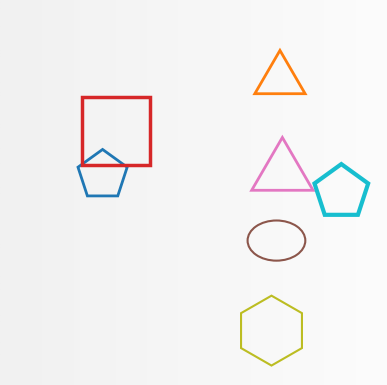[{"shape": "pentagon", "thickness": 2, "radius": 0.33, "center": [0.265, 0.545]}, {"shape": "triangle", "thickness": 2, "radius": 0.37, "center": [0.722, 0.794]}, {"shape": "square", "thickness": 2.5, "radius": 0.44, "center": [0.3, 0.66]}, {"shape": "oval", "thickness": 1.5, "radius": 0.37, "center": [0.713, 0.375]}, {"shape": "triangle", "thickness": 2, "radius": 0.46, "center": [0.729, 0.551]}, {"shape": "hexagon", "thickness": 1.5, "radius": 0.45, "center": [0.701, 0.141]}, {"shape": "pentagon", "thickness": 3, "radius": 0.36, "center": [0.881, 0.501]}]